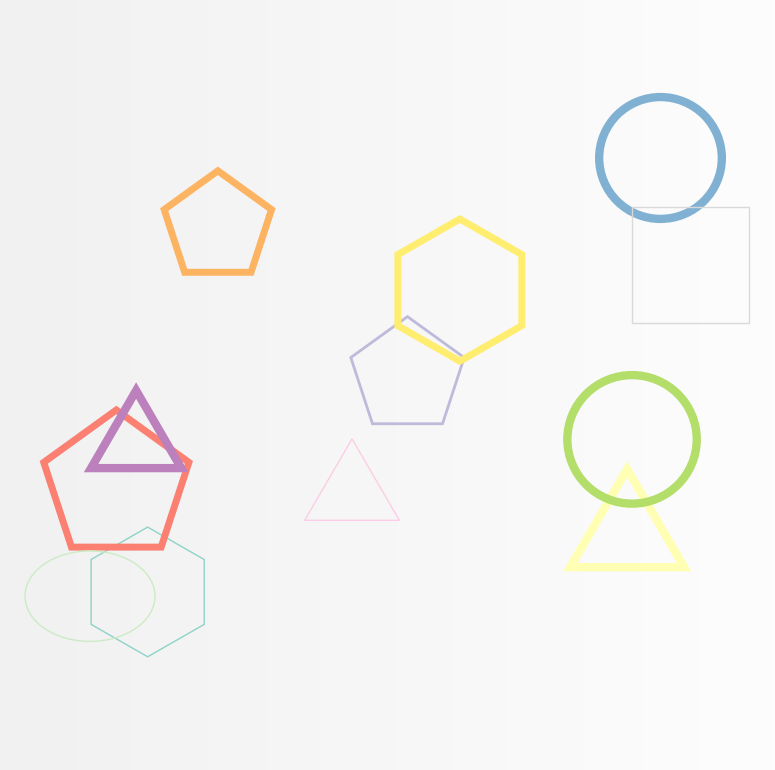[{"shape": "hexagon", "thickness": 0.5, "radius": 0.42, "center": [0.191, 0.231]}, {"shape": "triangle", "thickness": 3, "radius": 0.42, "center": [0.809, 0.306]}, {"shape": "pentagon", "thickness": 1, "radius": 0.38, "center": [0.526, 0.512]}, {"shape": "pentagon", "thickness": 2.5, "radius": 0.49, "center": [0.15, 0.369]}, {"shape": "circle", "thickness": 3, "radius": 0.4, "center": [0.852, 0.795]}, {"shape": "pentagon", "thickness": 2.5, "radius": 0.36, "center": [0.281, 0.705]}, {"shape": "circle", "thickness": 3, "radius": 0.42, "center": [0.816, 0.429]}, {"shape": "triangle", "thickness": 0.5, "radius": 0.35, "center": [0.454, 0.36]}, {"shape": "square", "thickness": 0.5, "radius": 0.38, "center": [0.891, 0.656]}, {"shape": "triangle", "thickness": 3, "radius": 0.34, "center": [0.176, 0.426]}, {"shape": "oval", "thickness": 0.5, "radius": 0.42, "center": [0.116, 0.226]}, {"shape": "hexagon", "thickness": 2.5, "radius": 0.46, "center": [0.593, 0.623]}]